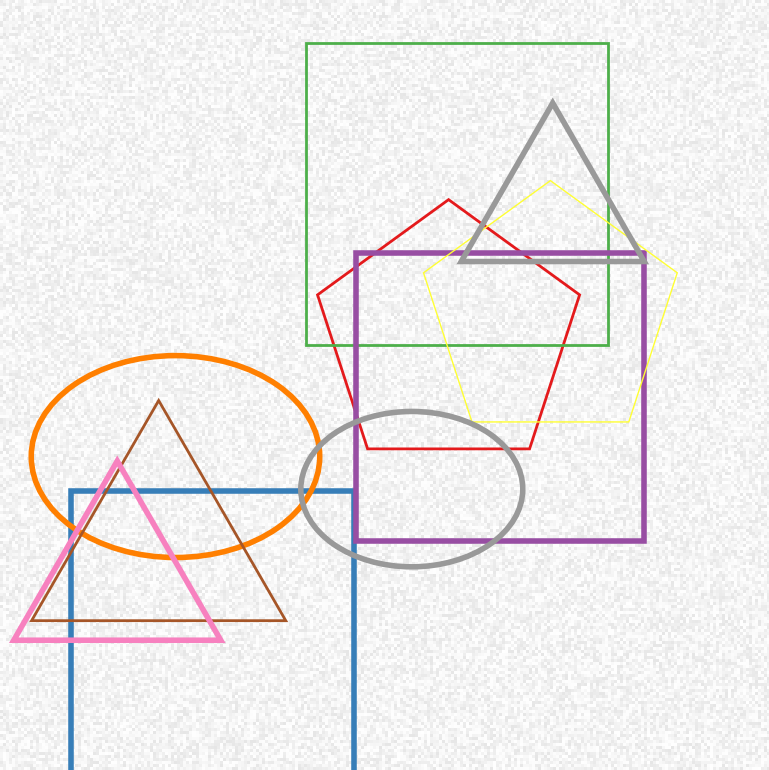[{"shape": "pentagon", "thickness": 1, "radius": 0.89, "center": [0.583, 0.562]}, {"shape": "square", "thickness": 2, "radius": 0.92, "center": [0.276, 0.178]}, {"shape": "square", "thickness": 1, "radius": 0.98, "center": [0.593, 0.748]}, {"shape": "square", "thickness": 2, "radius": 0.93, "center": [0.649, 0.484]}, {"shape": "oval", "thickness": 2, "radius": 0.94, "center": [0.228, 0.407]}, {"shape": "pentagon", "thickness": 0.5, "radius": 0.87, "center": [0.715, 0.592]}, {"shape": "triangle", "thickness": 1, "radius": 0.95, "center": [0.206, 0.289]}, {"shape": "triangle", "thickness": 2, "radius": 0.78, "center": [0.152, 0.246]}, {"shape": "oval", "thickness": 2, "radius": 0.72, "center": [0.535, 0.365]}, {"shape": "triangle", "thickness": 2, "radius": 0.69, "center": [0.718, 0.729]}]